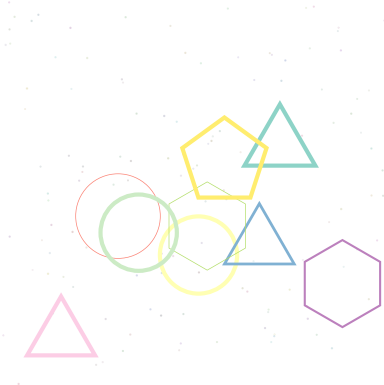[{"shape": "triangle", "thickness": 3, "radius": 0.53, "center": [0.727, 0.623]}, {"shape": "circle", "thickness": 3, "radius": 0.5, "center": [0.516, 0.338]}, {"shape": "circle", "thickness": 0.5, "radius": 0.55, "center": [0.306, 0.439]}, {"shape": "triangle", "thickness": 2, "radius": 0.52, "center": [0.674, 0.367]}, {"shape": "hexagon", "thickness": 0.5, "radius": 0.57, "center": [0.538, 0.413]}, {"shape": "triangle", "thickness": 3, "radius": 0.51, "center": [0.159, 0.128]}, {"shape": "hexagon", "thickness": 1.5, "radius": 0.56, "center": [0.889, 0.263]}, {"shape": "circle", "thickness": 3, "radius": 0.5, "center": [0.36, 0.396]}, {"shape": "pentagon", "thickness": 3, "radius": 0.57, "center": [0.583, 0.58]}]